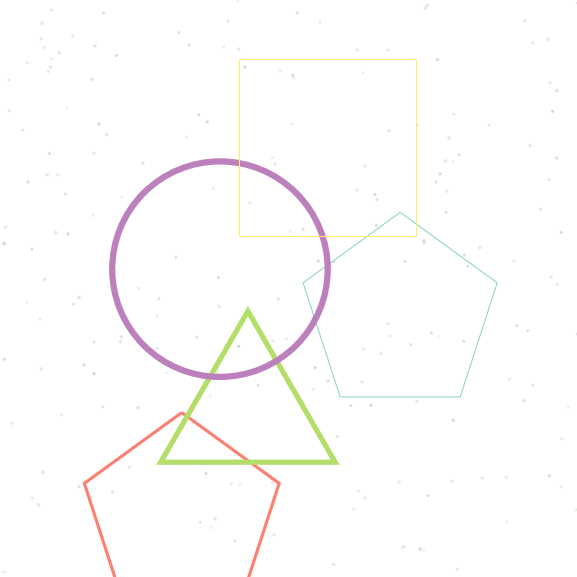[{"shape": "pentagon", "thickness": 0.5, "radius": 0.88, "center": [0.693, 0.455]}, {"shape": "pentagon", "thickness": 1.5, "radius": 0.89, "center": [0.315, 0.107]}, {"shape": "triangle", "thickness": 2.5, "radius": 0.87, "center": [0.429, 0.286]}, {"shape": "circle", "thickness": 3, "radius": 0.93, "center": [0.381, 0.533]}, {"shape": "square", "thickness": 0.5, "radius": 0.77, "center": [0.568, 0.744]}]